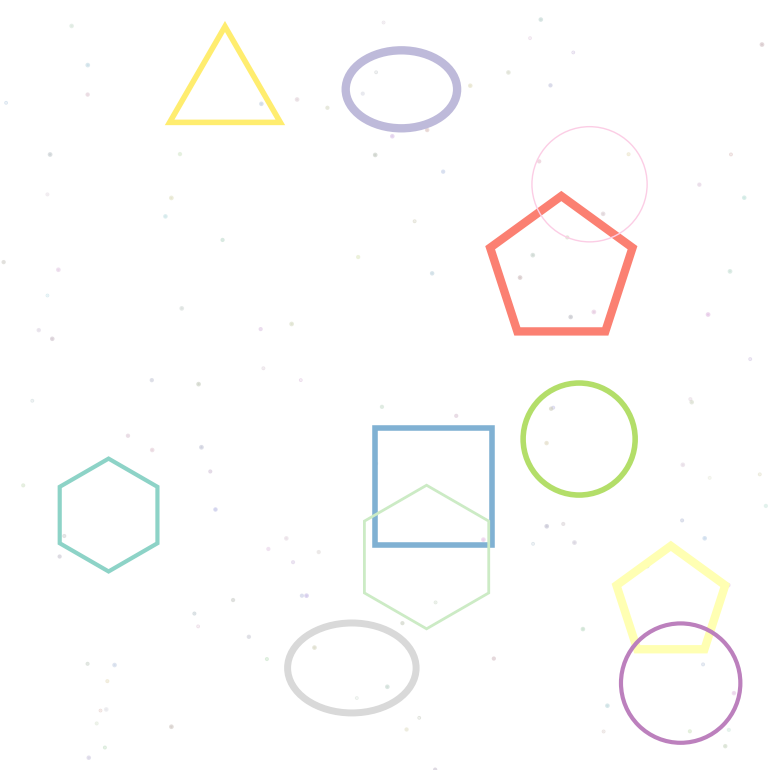[{"shape": "hexagon", "thickness": 1.5, "radius": 0.37, "center": [0.141, 0.331]}, {"shape": "pentagon", "thickness": 3, "radius": 0.37, "center": [0.871, 0.217]}, {"shape": "oval", "thickness": 3, "radius": 0.36, "center": [0.521, 0.884]}, {"shape": "pentagon", "thickness": 3, "radius": 0.49, "center": [0.729, 0.648]}, {"shape": "square", "thickness": 2, "radius": 0.38, "center": [0.563, 0.368]}, {"shape": "circle", "thickness": 2, "radius": 0.36, "center": [0.752, 0.43]}, {"shape": "circle", "thickness": 0.5, "radius": 0.37, "center": [0.766, 0.761]}, {"shape": "oval", "thickness": 2.5, "radius": 0.42, "center": [0.457, 0.133]}, {"shape": "circle", "thickness": 1.5, "radius": 0.39, "center": [0.884, 0.113]}, {"shape": "hexagon", "thickness": 1, "radius": 0.47, "center": [0.554, 0.277]}, {"shape": "triangle", "thickness": 2, "radius": 0.42, "center": [0.292, 0.883]}]